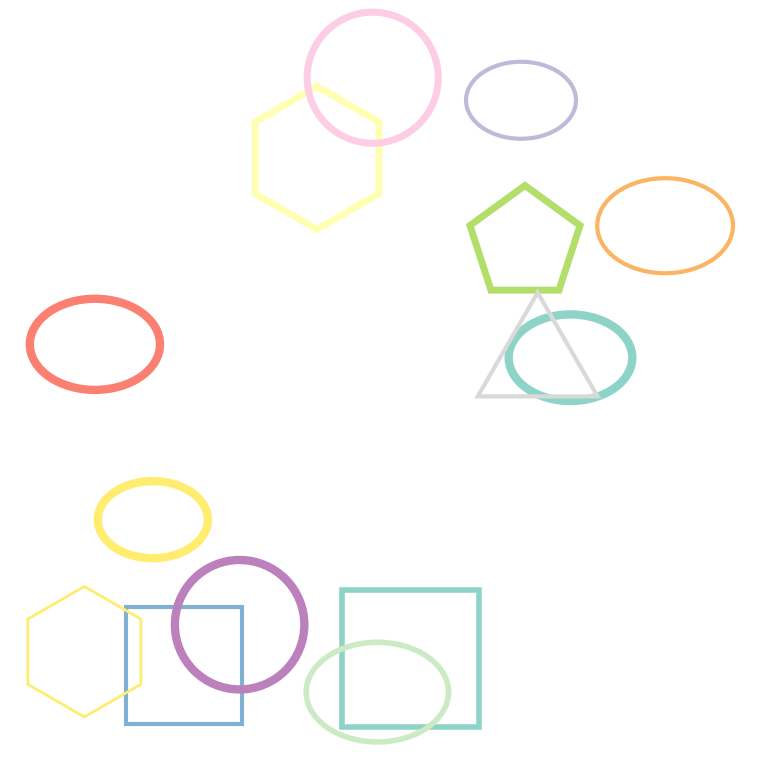[{"shape": "square", "thickness": 2, "radius": 0.44, "center": [0.533, 0.145]}, {"shape": "oval", "thickness": 3, "radius": 0.4, "center": [0.741, 0.535]}, {"shape": "hexagon", "thickness": 2.5, "radius": 0.46, "center": [0.412, 0.795]}, {"shape": "oval", "thickness": 1.5, "radius": 0.36, "center": [0.677, 0.87]}, {"shape": "oval", "thickness": 3, "radius": 0.42, "center": [0.123, 0.553]}, {"shape": "square", "thickness": 1.5, "radius": 0.38, "center": [0.239, 0.136]}, {"shape": "oval", "thickness": 1.5, "radius": 0.44, "center": [0.864, 0.707]}, {"shape": "pentagon", "thickness": 2.5, "radius": 0.38, "center": [0.682, 0.684]}, {"shape": "circle", "thickness": 2.5, "radius": 0.43, "center": [0.484, 0.899]}, {"shape": "triangle", "thickness": 1.5, "radius": 0.45, "center": [0.698, 0.53]}, {"shape": "circle", "thickness": 3, "radius": 0.42, "center": [0.311, 0.189]}, {"shape": "oval", "thickness": 2, "radius": 0.46, "center": [0.49, 0.101]}, {"shape": "oval", "thickness": 3, "radius": 0.36, "center": [0.199, 0.325]}, {"shape": "hexagon", "thickness": 1, "radius": 0.42, "center": [0.11, 0.154]}]